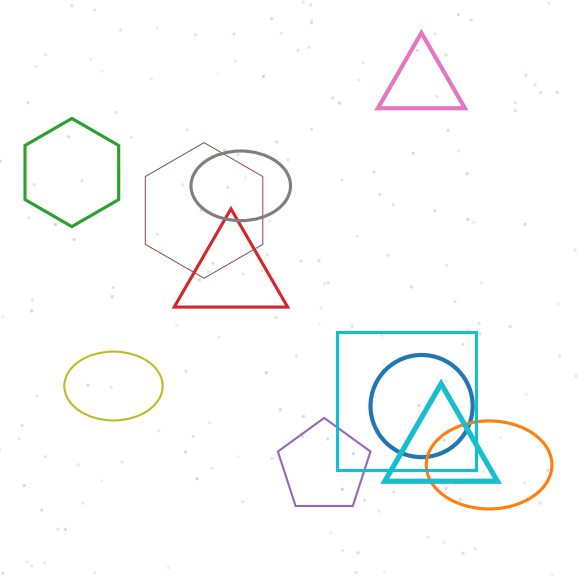[{"shape": "circle", "thickness": 2, "radius": 0.44, "center": [0.73, 0.296]}, {"shape": "oval", "thickness": 1.5, "radius": 0.54, "center": [0.847, 0.194]}, {"shape": "hexagon", "thickness": 1.5, "radius": 0.47, "center": [0.124, 0.7]}, {"shape": "triangle", "thickness": 1.5, "radius": 0.57, "center": [0.4, 0.524]}, {"shape": "pentagon", "thickness": 1, "radius": 0.42, "center": [0.561, 0.191]}, {"shape": "hexagon", "thickness": 0.5, "radius": 0.59, "center": [0.353, 0.635]}, {"shape": "triangle", "thickness": 2, "radius": 0.44, "center": [0.73, 0.855]}, {"shape": "oval", "thickness": 1.5, "radius": 0.43, "center": [0.417, 0.677]}, {"shape": "oval", "thickness": 1, "radius": 0.43, "center": [0.197, 0.331]}, {"shape": "square", "thickness": 1.5, "radius": 0.6, "center": [0.704, 0.305]}, {"shape": "triangle", "thickness": 2.5, "radius": 0.56, "center": [0.764, 0.222]}]